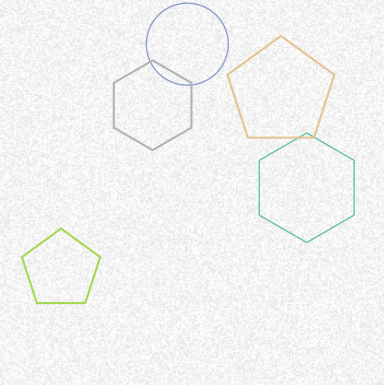[{"shape": "hexagon", "thickness": 1, "radius": 0.71, "center": [0.797, 0.512]}, {"shape": "circle", "thickness": 1, "radius": 0.53, "center": [0.487, 0.885]}, {"shape": "pentagon", "thickness": 1.5, "radius": 0.53, "center": [0.159, 0.299]}, {"shape": "pentagon", "thickness": 1.5, "radius": 0.73, "center": [0.73, 0.761]}, {"shape": "hexagon", "thickness": 1.5, "radius": 0.58, "center": [0.396, 0.727]}]